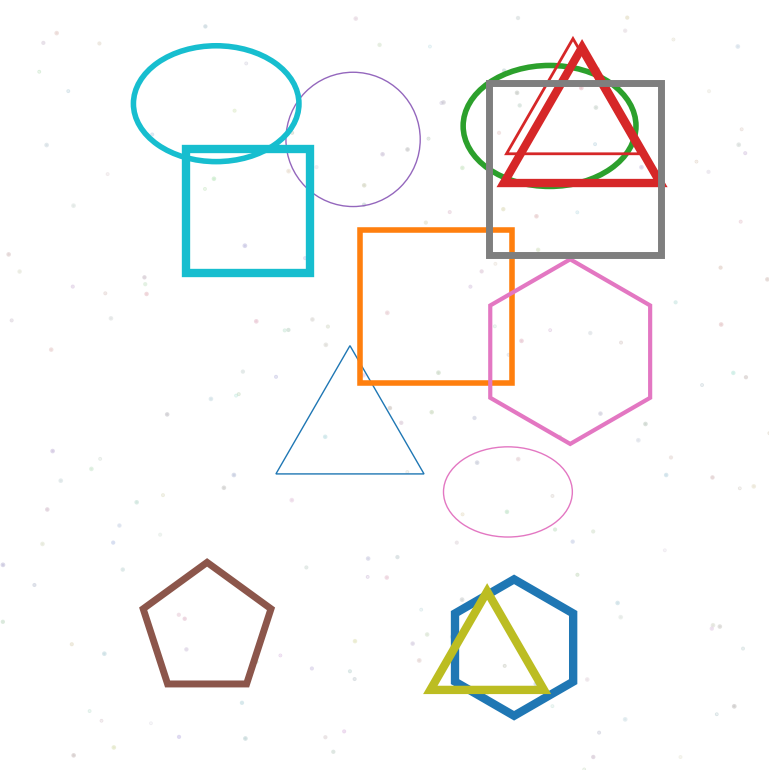[{"shape": "triangle", "thickness": 0.5, "radius": 0.56, "center": [0.455, 0.44]}, {"shape": "hexagon", "thickness": 3, "radius": 0.44, "center": [0.668, 0.159]}, {"shape": "square", "thickness": 2, "radius": 0.5, "center": [0.566, 0.602]}, {"shape": "oval", "thickness": 2, "radius": 0.56, "center": [0.714, 0.836]}, {"shape": "triangle", "thickness": 1, "radius": 0.5, "center": [0.744, 0.85]}, {"shape": "triangle", "thickness": 3, "radius": 0.59, "center": [0.756, 0.821]}, {"shape": "circle", "thickness": 0.5, "radius": 0.44, "center": [0.459, 0.819]}, {"shape": "pentagon", "thickness": 2.5, "radius": 0.44, "center": [0.269, 0.182]}, {"shape": "hexagon", "thickness": 1.5, "radius": 0.6, "center": [0.741, 0.543]}, {"shape": "oval", "thickness": 0.5, "radius": 0.42, "center": [0.66, 0.361]}, {"shape": "square", "thickness": 2.5, "radius": 0.56, "center": [0.747, 0.78]}, {"shape": "triangle", "thickness": 3, "radius": 0.43, "center": [0.633, 0.147]}, {"shape": "square", "thickness": 3, "radius": 0.4, "center": [0.322, 0.726]}, {"shape": "oval", "thickness": 2, "radius": 0.54, "center": [0.281, 0.865]}]